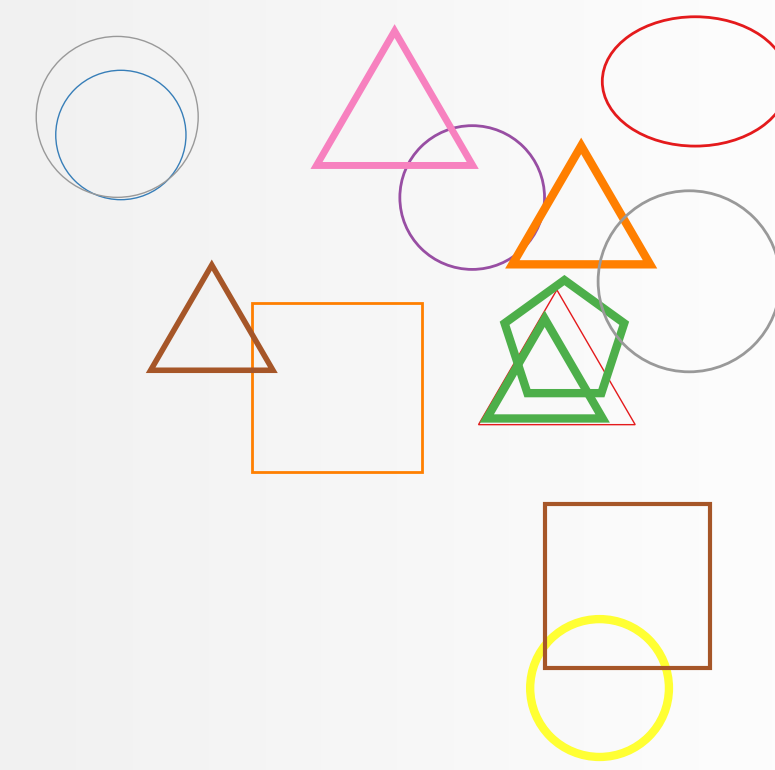[{"shape": "triangle", "thickness": 0.5, "radius": 0.58, "center": [0.719, 0.507]}, {"shape": "oval", "thickness": 1, "radius": 0.6, "center": [0.897, 0.894]}, {"shape": "circle", "thickness": 0.5, "radius": 0.42, "center": [0.156, 0.825]}, {"shape": "pentagon", "thickness": 3, "radius": 0.41, "center": [0.728, 0.555]}, {"shape": "triangle", "thickness": 3, "radius": 0.43, "center": [0.703, 0.5]}, {"shape": "circle", "thickness": 1, "radius": 0.47, "center": [0.609, 0.743]}, {"shape": "triangle", "thickness": 3, "radius": 0.51, "center": [0.75, 0.708]}, {"shape": "square", "thickness": 1, "radius": 0.55, "center": [0.435, 0.497]}, {"shape": "circle", "thickness": 3, "radius": 0.45, "center": [0.774, 0.106]}, {"shape": "triangle", "thickness": 2, "radius": 0.46, "center": [0.273, 0.565]}, {"shape": "square", "thickness": 1.5, "radius": 0.53, "center": [0.809, 0.239]}, {"shape": "triangle", "thickness": 2.5, "radius": 0.58, "center": [0.509, 0.843]}, {"shape": "circle", "thickness": 0.5, "radius": 0.52, "center": [0.151, 0.848]}, {"shape": "circle", "thickness": 1, "radius": 0.59, "center": [0.889, 0.635]}]